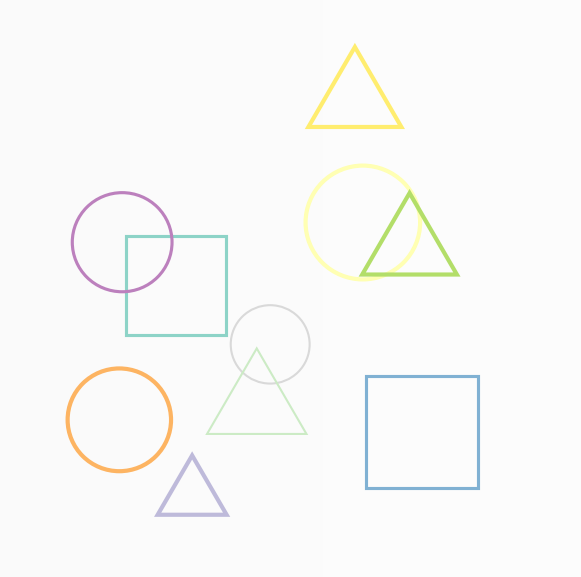[{"shape": "square", "thickness": 1.5, "radius": 0.43, "center": [0.303, 0.505]}, {"shape": "circle", "thickness": 2, "radius": 0.49, "center": [0.624, 0.614]}, {"shape": "triangle", "thickness": 2, "radius": 0.34, "center": [0.331, 0.142]}, {"shape": "square", "thickness": 1.5, "radius": 0.48, "center": [0.726, 0.25]}, {"shape": "circle", "thickness": 2, "radius": 0.44, "center": [0.205, 0.272]}, {"shape": "triangle", "thickness": 2, "radius": 0.47, "center": [0.705, 0.571]}, {"shape": "circle", "thickness": 1, "radius": 0.34, "center": [0.465, 0.403]}, {"shape": "circle", "thickness": 1.5, "radius": 0.43, "center": [0.21, 0.58]}, {"shape": "triangle", "thickness": 1, "radius": 0.49, "center": [0.442, 0.297]}, {"shape": "triangle", "thickness": 2, "radius": 0.46, "center": [0.611, 0.825]}]